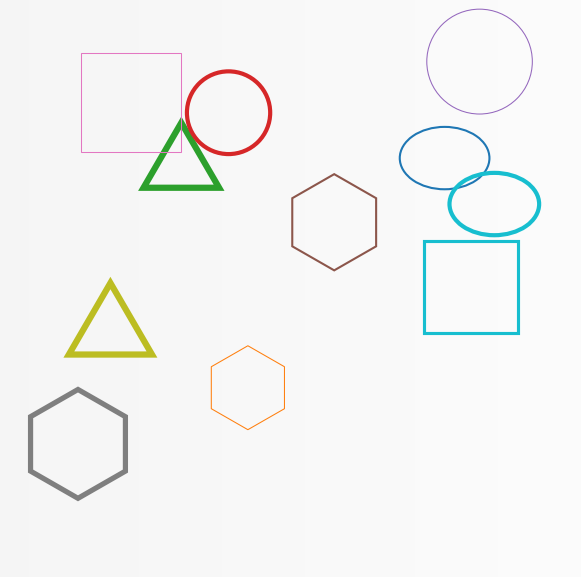[{"shape": "oval", "thickness": 1, "radius": 0.39, "center": [0.765, 0.725]}, {"shape": "hexagon", "thickness": 0.5, "radius": 0.36, "center": [0.426, 0.328]}, {"shape": "triangle", "thickness": 3, "radius": 0.38, "center": [0.312, 0.712]}, {"shape": "circle", "thickness": 2, "radius": 0.36, "center": [0.393, 0.804]}, {"shape": "circle", "thickness": 0.5, "radius": 0.45, "center": [0.825, 0.892]}, {"shape": "hexagon", "thickness": 1, "radius": 0.42, "center": [0.575, 0.614]}, {"shape": "square", "thickness": 0.5, "radius": 0.43, "center": [0.225, 0.821]}, {"shape": "hexagon", "thickness": 2.5, "radius": 0.47, "center": [0.134, 0.23]}, {"shape": "triangle", "thickness": 3, "radius": 0.41, "center": [0.19, 0.427]}, {"shape": "oval", "thickness": 2, "radius": 0.39, "center": [0.85, 0.646]}, {"shape": "square", "thickness": 1.5, "radius": 0.4, "center": [0.81, 0.502]}]